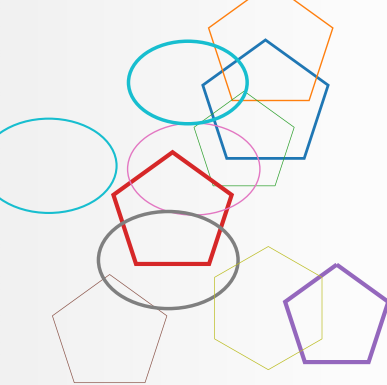[{"shape": "pentagon", "thickness": 2, "radius": 0.85, "center": [0.685, 0.726]}, {"shape": "pentagon", "thickness": 1, "radius": 0.84, "center": [0.699, 0.875]}, {"shape": "pentagon", "thickness": 0.5, "radius": 0.68, "center": [0.63, 0.627]}, {"shape": "pentagon", "thickness": 3, "radius": 0.8, "center": [0.445, 0.444]}, {"shape": "pentagon", "thickness": 3, "radius": 0.7, "center": [0.869, 0.173]}, {"shape": "pentagon", "thickness": 0.5, "radius": 0.78, "center": [0.283, 0.132]}, {"shape": "oval", "thickness": 1, "radius": 0.85, "center": [0.5, 0.561]}, {"shape": "oval", "thickness": 2.5, "radius": 0.9, "center": [0.434, 0.325]}, {"shape": "hexagon", "thickness": 0.5, "radius": 0.8, "center": [0.692, 0.2]}, {"shape": "oval", "thickness": 1.5, "radius": 0.87, "center": [0.126, 0.569]}, {"shape": "oval", "thickness": 2.5, "radius": 0.77, "center": [0.485, 0.786]}]